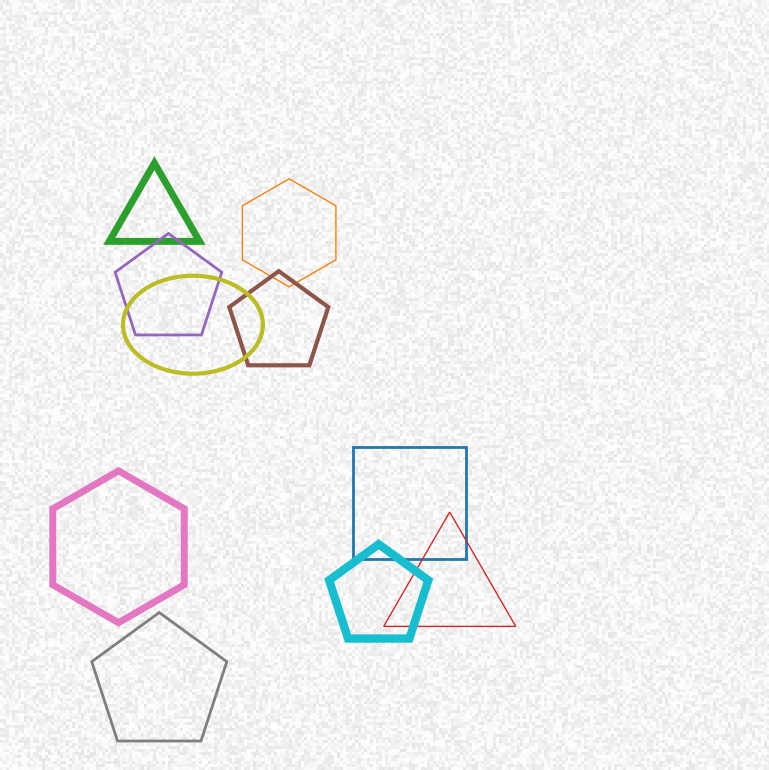[{"shape": "square", "thickness": 1, "radius": 0.36, "center": [0.532, 0.347]}, {"shape": "hexagon", "thickness": 0.5, "radius": 0.35, "center": [0.375, 0.698]}, {"shape": "triangle", "thickness": 2.5, "radius": 0.34, "center": [0.201, 0.72]}, {"shape": "triangle", "thickness": 0.5, "radius": 0.5, "center": [0.584, 0.236]}, {"shape": "pentagon", "thickness": 1, "radius": 0.36, "center": [0.219, 0.624]}, {"shape": "pentagon", "thickness": 1.5, "radius": 0.34, "center": [0.362, 0.58]}, {"shape": "hexagon", "thickness": 2.5, "radius": 0.49, "center": [0.154, 0.29]}, {"shape": "pentagon", "thickness": 1, "radius": 0.46, "center": [0.207, 0.112]}, {"shape": "oval", "thickness": 1.5, "radius": 0.45, "center": [0.251, 0.578]}, {"shape": "pentagon", "thickness": 3, "radius": 0.34, "center": [0.492, 0.225]}]